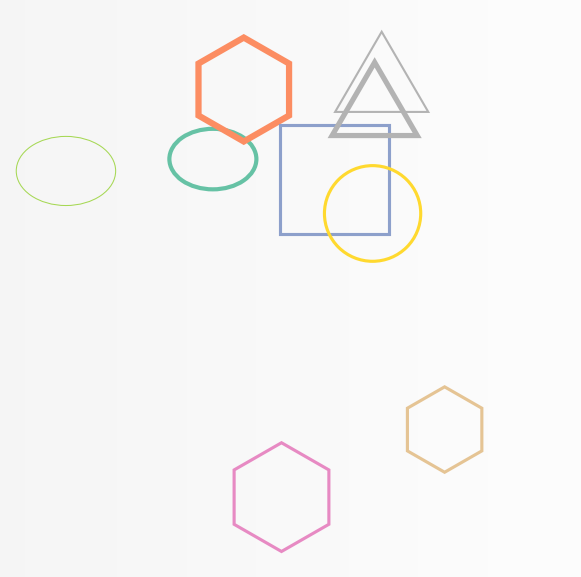[{"shape": "oval", "thickness": 2, "radius": 0.37, "center": [0.366, 0.724]}, {"shape": "hexagon", "thickness": 3, "radius": 0.45, "center": [0.419, 0.844]}, {"shape": "square", "thickness": 1.5, "radius": 0.47, "center": [0.576, 0.688]}, {"shape": "hexagon", "thickness": 1.5, "radius": 0.47, "center": [0.484, 0.138]}, {"shape": "oval", "thickness": 0.5, "radius": 0.43, "center": [0.113, 0.703]}, {"shape": "circle", "thickness": 1.5, "radius": 0.41, "center": [0.641, 0.629]}, {"shape": "hexagon", "thickness": 1.5, "radius": 0.37, "center": [0.765, 0.255]}, {"shape": "triangle", "thickness": 2.5, "radius": 0.42, "center": [0.645, 0.807]}, {"shape": "triangle", "thickness": 1, "radius": 0.46, "center": [0.657, 0.852]}]